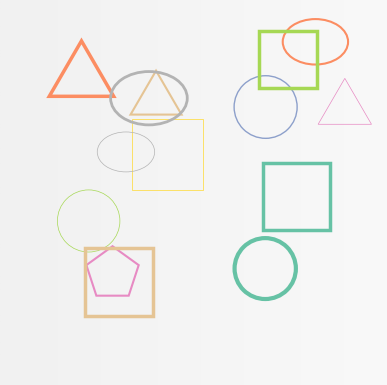[{"shape": "circle", "thickness": 3, "radius": 0.4, "center": [0.684, 0.302]}, {"shape": "square", "thickness": 2.5, "radius": 0.44, "center": [0.765, 0.489]}, {"shape": "triangle", "thickness": 2.5, "radius": 0.48, "center": [0.21, 0.798]}, {"shape": "oval", "thickness": 1.5, "radius": 0.42, "center": [0.814, 0.891]}, {"shape": "circle", "thickness": 1, "radius": 0.41, "center": [0.685, 0.722]}, {"shape": "pentagon", "thickness": 1.5, "radius": 0.35, "center": [0.29, 0.289]}, {"shape": "triangle", "thickness": 0.5, "radius": 0.4, "center": [0.89, 0.717]}, {"shape": "square", "thickness": 2.5, "radius": 0.37, "center": [0.744, 0.846]}, {"shape": "circle", "thickness": 0.5, "radius": 0.4, "center": [0.229, 0.426]}, {"shape": "square", "thickness": 0.5, "radius": 0.46, "center": [0.432, 0.598]}, {"shape": "triangle", "thickness": 1.5, "radius": 0.38, "center": [0.403, 0.74]}, {"shape": "square", "thickness": 2.5, "radius": 0.44, "center": [0.307, 0.267]}, {"shape": "oval", "thickness": 2, "radius": 0.49, "center": [0.384, 0.745]}, {"shape": "oval", "thickness": 0.5, "radius": 0.37, "center": [0.325, 0.605]}]